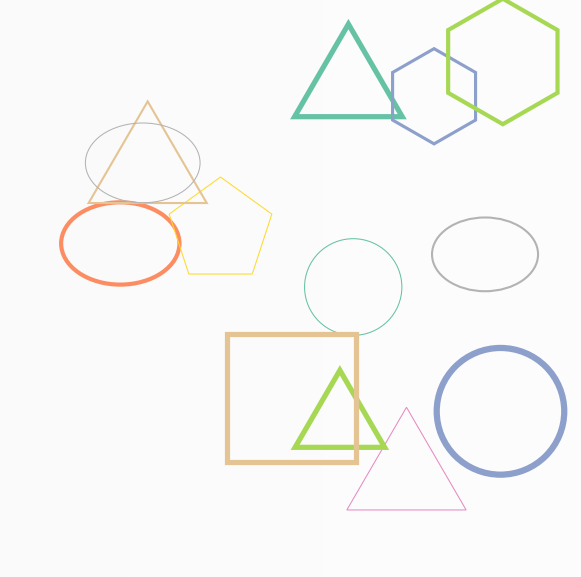[{"shape": "circle", "thickness": 0.5, "radius": 0.42, "center": [0.608, 0.502]}, {"shape": "triangle", "thickness": 2.5, "radius": 0.53, "center": [0.599, 0.851]}, {"shape": "oval", "thickness": 2, "radius": 0.51, "center": [0.207, 0.578]}, {"shape": "circle", "thickness": 3, "radius": 0.55, "center": [0.861, 0.287]}, {"shape": "hexagon", "thickness": 1.5, "radius": 0.41, "center": [0.747, 0.832]}, {"shape": "triangle", "thickness": 0.5, "radius": 0.59, "center": [0.699, 0.175]}, {"shape": "triangle", "thickness": 2.5, "radius": 0.44, "center": [0.585, 0.269]}, {"shape": "hexagon", "thickness": 2, "radius": 0.54, "center": [0.865, 0.893]}, {"shape": "pentagon", "thickness": 0.5, "radius": 0.46, "center": [0.379, 0.6]}, {"shape": "triangle", "thickness": 1, "radius": 0.59, "center": [0.254, 0.706]}, {"shape": "square", "thickness": 2.5, "radius": 0.55, "center": [0.502, 0.309]}, {"shape": "oval", "thickness": 0.5, "radius": 0.49, "center": [0.246, 0.717]}, {"shape": "oval", "thickness": 1, "radius": 0.46, "center": [0.834, 0.559]}]